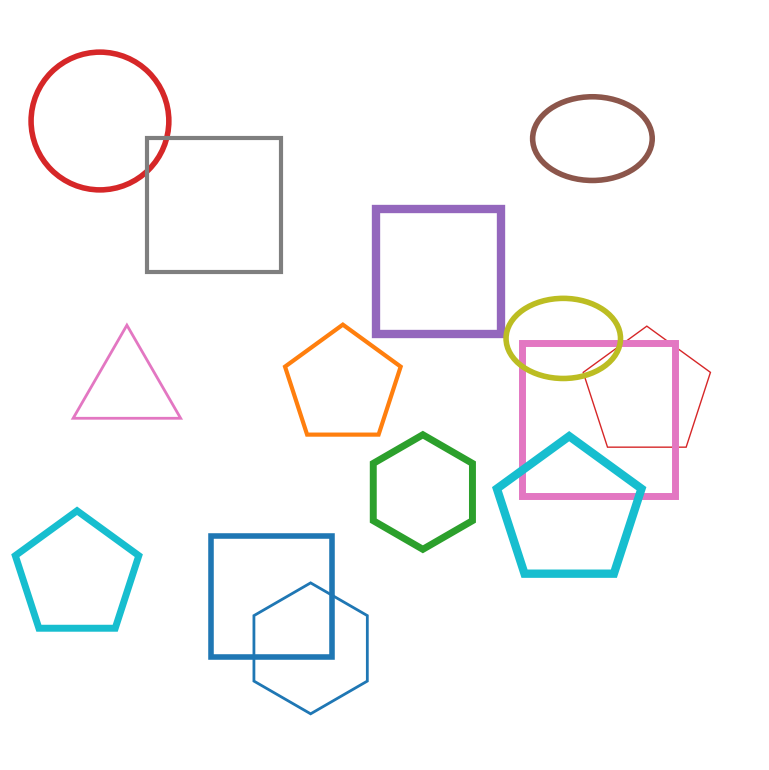[{"shape": "square", "thickness": 2, "radius": 0.39, "center": [0.353, 0.225]}, {"shape": "hexagon", "thickness": 1, "radius": 0.43, "center": [0.403, 0.158]}, {"shape": "pentagon", "thickness": 1.5, "radius": 0.39, "center": [0.445, 0.499]}, {"shape": "hexagon", "thickness": 2.5, "radius": 0.37, "center": [0.549, 0.361]}, {"shape": "pentagon", "thickness": 0.5, "radius": 0.43, "center": [0.84, 0.49]}, {"shape": "circle", "thickness": 2, "radius": 0.45, "center": [0.13, 0.843]}, {"shape": "square", "thickness": 3, "radius": 0.41, "center": [0.57, 0.648]}, {"shape": "oval", "thickness": 2, "radius": 0.39, "center": [0.769, 0.82]}, {"shape": "triangle", "thickness": 1, "radius": 0.4, "center": [0.165, 0.497]}, {"shape": "square", "thickness": 2.5, "radius": 0.5, "center": [0.778, 0.455]}, {"shape": "square", "thickness": 1.5, "radius": 0.44, "center": [0.278, 0.734]}, {"shape": "oval", "thickness": 2, "radius": 0.37, "center": [0.732, 0.56]}, {"shape": "pentagon", "thickness": 3, "radius": 0.49, "center": [0.739, 0.335]}, {"shape": "pentagon", "thickness": 2.5, "radius": 0.42, "center": [0.1, 0.252]}]